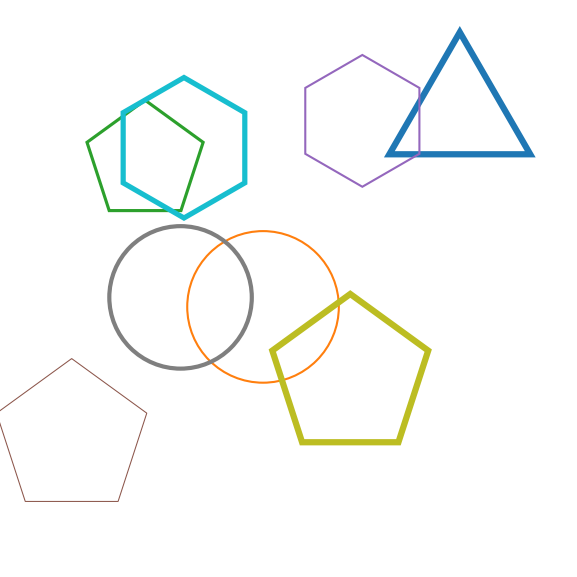[{"shape": "triangle", "thickness": 3, "radius": 0.7, "center": [0.796, 0.802]}, {"shape": "circle", "thickness": 1, "radius": 0.66, "center": [0.455, 0.468]}, {"shape": "pentagon", "thickness": 1.5, "radius": 0.53, "center": [0.251, 0.72]}, {"shape": "hexagon", "thickness": 1, "radius": 0.57, "center": [0.627, 0.79]}, {"shape": "pentagon", "thickness": 0.5, "radius": 0.68, "center": [0.124, 0.241]}, {"shape": "circle", "thickness": 2, "radius": 0.62, "center": [0.313, 0.484]}, {"shape": "pentagon", "thickness": 3, "radius": 0.71, "center": [0.607, 0.348]}, {"shape": "hexagon", "thickness": 2.5, "radius": 0.61, "center": [0.319, 0.743]}]